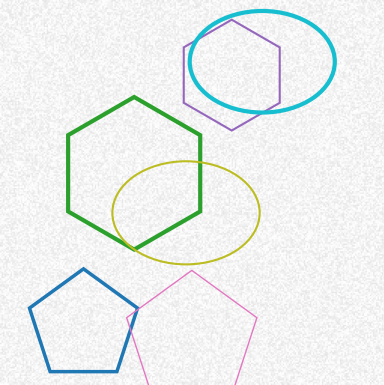[{"shape": "pentagon", "thickness": 2.5, "radius": 0.74, "center": [0.217, 0.154]}, {"shape": "hexagon", "thickness": 3, "radius": 0.99, "center": [0.349, 0.55]}, {"shape": "hexagon", "thickness": 1.5, "radius": 0.72, "center": [0.602, 0.805]}, {"shape": "pentagon", "thickness": 1, "radius": 0.89, "center": [0.498, 0.12]}, {"shape": "oval", "thickness": 1.5, "radius": 0.96, "center": [0.483, 0.447]}, {"shape": "oval", "thickness": 3, "radius": 0.94, "center": [0.681, 0.84]}]